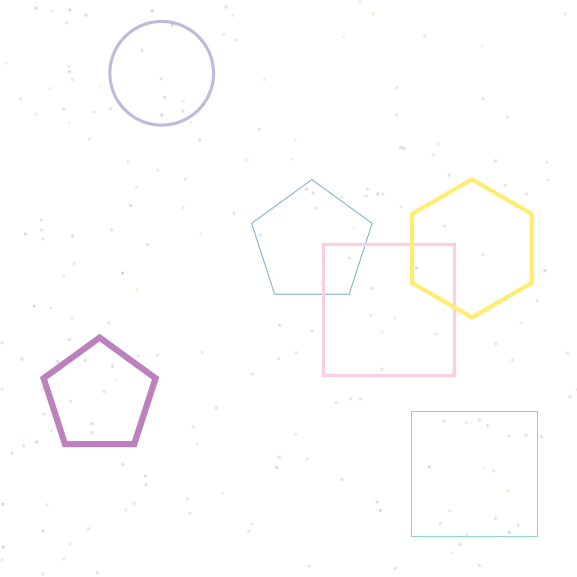[{"shape": "square", "thickness": 0.5, "radius": 0.54, "center": [0.821, 0.179]}, {"shape": "circle", "thickness": 1.5, "radius": 0.45, "center": [0.28, 0.872]}, {"shape": "pentagon", "thickness": 0.5, "radius": 0.55, "center": [0.54, 0.578]}, {"shape": "square", "thickness": 1.5, "radius": 0.57, "center": [0.673, 0.463]}, {"shape": "pentagon", "thickness": 3, "radius": 0.51, "center": [0.172, 0.313]}, {"shape": "hexagon", "thickness": 2, "radius": 0.6, "center": [0.817, 0.569]}]